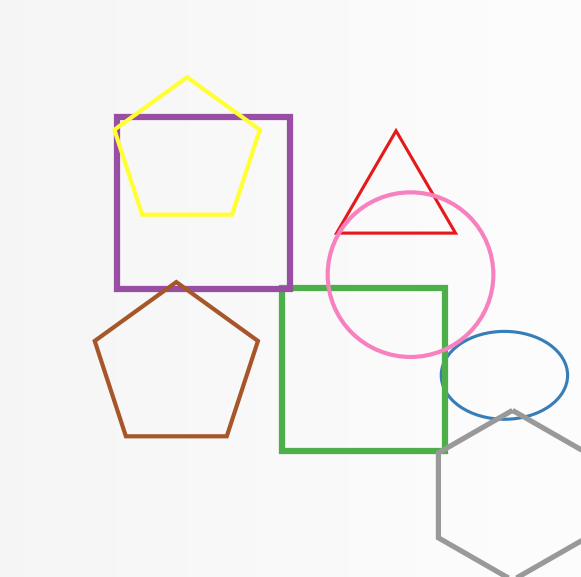[{"shape": "triangle", "thickness": 1.5, "radius": 0.59, "center": [0.681, 0.655]}, {"shape": "oval", "thickness": 1.5, "radius": 0.54, "center": [0.868, 0.349]}, {"shape": "square", "thickness": 3, "radius": 0.7, "center": [0.625, 0.36]}, {"shape": "square", "thickness": 3, "radius": 0.75, "center": [0.35, 0.648]}, {"shape": "pentagon", "thickness": 2, "radius": 0.66, "center": [0.322, 0.734]}, {"shape": "pentagon", "thickness": 2, "radius": 0.74, "center": [0.303, 0.363]}, {"shape": "circle", "thickness": 2, "radius": 0.71, "center": [0.706, 0.524]}, {"shape": "hexagon", "thickness": 2.5, "radius": 0.74, "center": [0.882, 0.141]}]